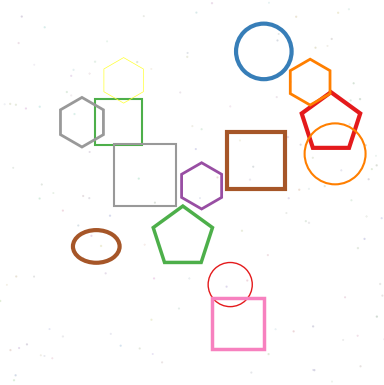[{"shape": "pentagon", "thickness": 3, "radius": 0.4, "center": [0.86, 0.681]}, {"shape": "circle", "thickness": 1, "radius": 0.29, "center": [0.598, 0.261]}, {"shape": "circle", "thickness": 3, "radius": 0.36, "center": [0.685, 0.866]}, {"shape": "pentagon", "thickness": 2.5, "radius": 0.4, "center": [0.475, 0.384]}, {"shape": "square", "thickness": 1.5, "radius": 0.3, "center": [0.308, 0.683]}, {"shape": "hexagon", "thickness": 2, "radius": 0.3, "center": [0.524, 0.517]}, {"shape": "circle", "thickness": 1.5, "radius": 0.4, "center": [0.87, 0.6]}, {"shape": "hexagon", "thickness": 2, "radius": 0.3, "center": [0.806, 0.787]}, {"shape": "hexagon", "thickness": 0.5, "radius": 0.3, "center": [0.321, 0.791]}, {"shape": "square", "thickness": 3, "radius": 0.37, "center": [0.665, 0.583]}, {"shape": "oval", "thickness": 3, "radius": 0.3, "center": [0.25, 0.36]}, {"shape": "square", "thickness": 2.5, "radius": 0.34, "center": [0.618, 0.16]}, {"shape": "square", "thickness": 1.5, "radius": 0.4, "center": [0.377, 0.546]}, {"shape": "hexagon", "thickness": 2, "radius": 0.32, "center": [0.213, 0.683]}]